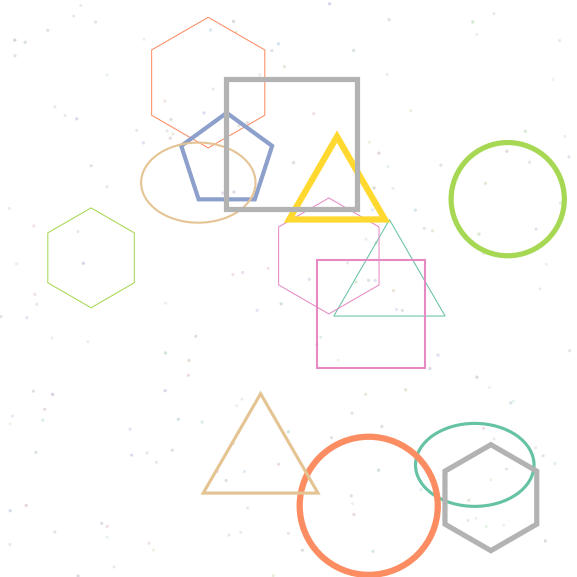[{"shape": "oval", "thickness": 1.5, "radius": 0.51, "center": [0.822, 0.194]}, {"shape": "triangle", "thickness": 0.5, "radius": 0.56, "center": [0.674, 0.507]}, {"shape": "circle", "thickness": 3, "radius": 0.6, "center": [0.638, 0.123]}, {"shape": "hexagon", "thickness": 0.5, "radius": 0.57, "center": [0.361, 0.856]}, {"shape": "pentagon", "thickness": 2, "radius": 0.41, "center": [0.393, 0.721]}, {"shape": "square", "thickness": 1, "radius": 0.47, "center": [0.643, 0.455]}, {"shape": "hexagon", "thickness": 0.5, "radius": 0.5, "center": [0.569, 0.556]}, {"shape": "circle", "thickness": 2.5, "radius": 0.49, "center": [0.879, 0.654]}, {"shape": "hexagon", "thickness": 0.5, "radius": 0.43, "center": [0.158, 0.553]}, {"shape": "triangle", "thickness": 3, "radius": 0.48, "center": [0.584, 0.667]}, {"shape": "oval", "thickness": 1, "radius": 0.5, "center": [0.343, 0.683]}, {"shape": "triangle", "thickness": 1.5, "radius": 0.57, "center": [0.451, 0.203]}, {"shape": "hexagon", "thickness": 2.5, "radius": 0.46, "center": [0.85, 0.137]}, {"shape": "square", "thickness": 2.5, "radius": 0.56, "center": [0.505, 0.749]}]